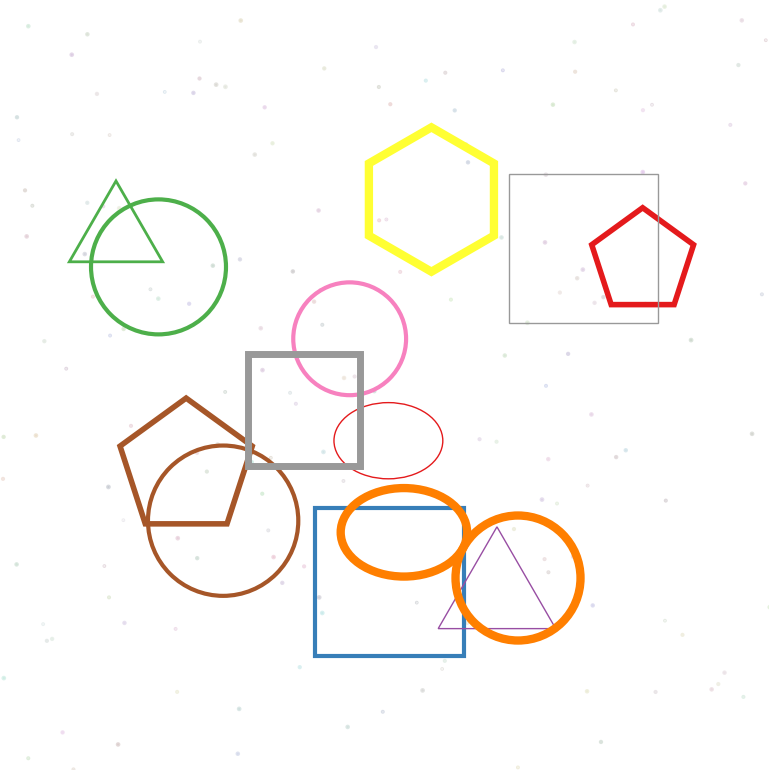[{"shape": "pentagon", "thickness": 2, "radius": 0.35, "center": [0.835, 0.661]}, {"shape": "oval", "thickness": 0.5, "radius": 0.35, "center": [0.504, 0.428]}, {"shape": "square", "thickness": 1.5, "radius": 0.48, "center": [0.506, 0.244]}, {"shape": "circle", "thickness": 1.5, "radius": 0.44, "center": [0.206, 0.653]}, {"shape": "triangle", "thickness": 1, "radius": 0.35, "center": [0.151, 0.695]}, {"shape": "triangle", "thickness": 0.5, "radius": 0.44, "center": [0.645, 0.228]}, {"shape": "circle", "thickness": 3, "radius": 0.41, "center": [0.673, 0.249]}, {"shape": "oval", "thickness": 3, "radius": 0.41, "center": [0.525, 0.309]}, {"shape": "hexagon", "thickness": 3, "radius": 0.47, "center": [0.56, 0.741]}, {"shape": "circle", "thickness": 1.5, "radius": 0.49, "center": [0.29, 0.324]}, {"shape": "pentagon", "thickness": 2, "radius": 0.45, "center": [0.242, 0.393]}, {"shape": "circle", "thickness": 1.5, "radius": 0.37, "center": [0.454, 0.56]}, {"shape": "square", "thickness": 0.5, "radius": 0.48, "center": [0.758, 0.677]}, {"shape": "square", "thickness": 2.5, "radius": 0.36, "center": [0.395, 0.467]}]